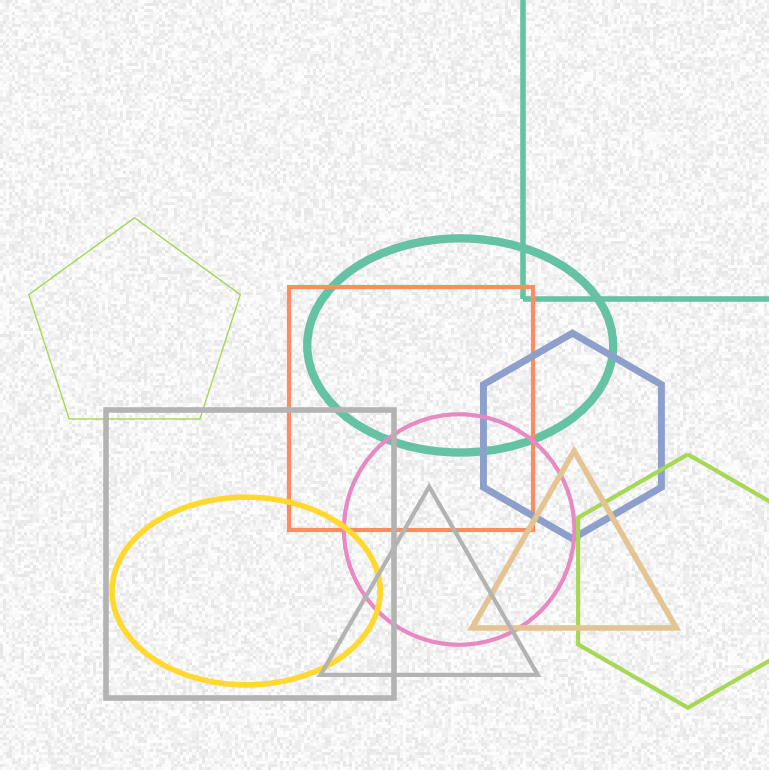[{"shape": "oval", "thickness": 3, "radius": 0.99, "center": [0.598, 0.551]}, {"shape": "square", "thickness": 2, "radius": 0.99, "center": [0.876, 0.809]}, {"shape": "square", "thickness": 1.5, "radius": 0.79, "center": [0.534, 0.469]}, {"shape": "hexagon", "thickness": 2.5, "radius": 0.67, "center": [0.743, 0.434]}, {"shape": "circle", "thickness": 1.5, "radius": 0.75, "center": [0.596, 0.312]}, {"shape": "hexagon", "thickness": 1.5, "radius": 0.82, "center": [0.893, 0.245]}, {"shape": "pentagon", "thickness": 0.5, "radius": 0.72, "center": [0.175, 0.573]}, {"shape": "oval", "thickness": 2, "radius": 0.87, "center": [0.32, 0.232]}, {"shape": "triangle", "thickness": 2, "radius": 0.77, "center": [0.746, 0.261]}, {"shape": "triangle", "thickness": 1.5, "radius": 0.81, "center": [0.557, 0.205]}, {"shape": "square", "thickness": 2, "radius": 0.94, "center": [0.324, 0.281]}]